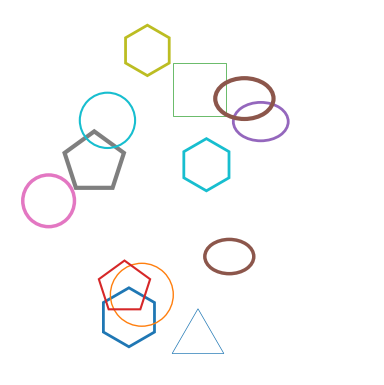[{"shape": "triangle", "thickness": 0.5, "radius": 0.39, "center": [0.514, 0.121]}, {"shape": "hexagon", "thickness": 2, "radius": 0.38, "center": [0.335, 0.176]}, {"shape": "circle", "thickness": 1, "radius": 0.41, "center": [0.368, 0.234]}, {"shape": "square", "thickness": 0.5, "radius": 0.34, "center": [0.518, 0.768]}, {"shape": "pentagon", "thickness": 1.5, "radius": 0.35, "center": [0.323, 0.253]}, {"shape": "oval", "thickness": 2, "radius": 0.36, "center": [0.677, 0.684]}, {"shape": "oval", "thickness": 3, "radius": 0.38, "center": [0.635, 0.744]}, {"shape": "oval", "thickness": 2.5, "radius": 0.32, "center": [0.596, 0.334]}, {"shape": "circle", "thickness": 2.5, "radius": 0.34, "center": [0.126, 0.478]}, {"shape": "pentagon", "thickness": 3, "radius": 0.41, "center": [0.245, 0.578]}, {"shape": "hexagon", "thickness": 2, "radius": 0.33, "center": [0.383, 0.869]}, {"shape": "circle", "thickness": 1.5, "radius": 0.36, "center": [0.279, 0.687]}, {"shape": "hexagon", "thickness": 2, "radius": 0.34, "center": [0.536, 0.572]}]